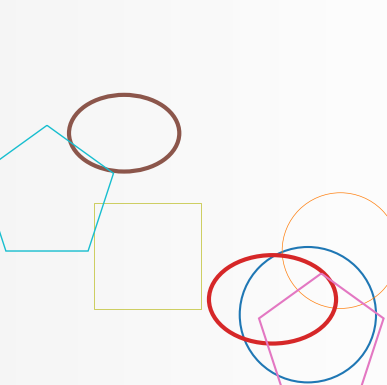[{"shape": "circle", "thickness": 1.5, "radius": 0.88, "center": [0.795, 0.183]}, {"shape": "circle", "thickness": 0.5, "radius": 0.75, "center": [0.878, 0.349]}, {"shape": "oval", "thickness": 3, "radius": 0.82, "center": [0.703, 0.222]}, {"shape": "oval", "thickness": 3, "radius": 0.71, "center": [0.32, 0.654]}, {"shape": "pentagon", "thickness": 1.5, "radius": 0.85, "center": [0.829, 0.121]}, {"shape": "square", "thickness": 0.5, "radius": 0.69, "center": [0.38, 0.334]}, {"shape": "pentagon", "thickness": 1, "radius": 0.9, "center": [0.121, 0.494]}]